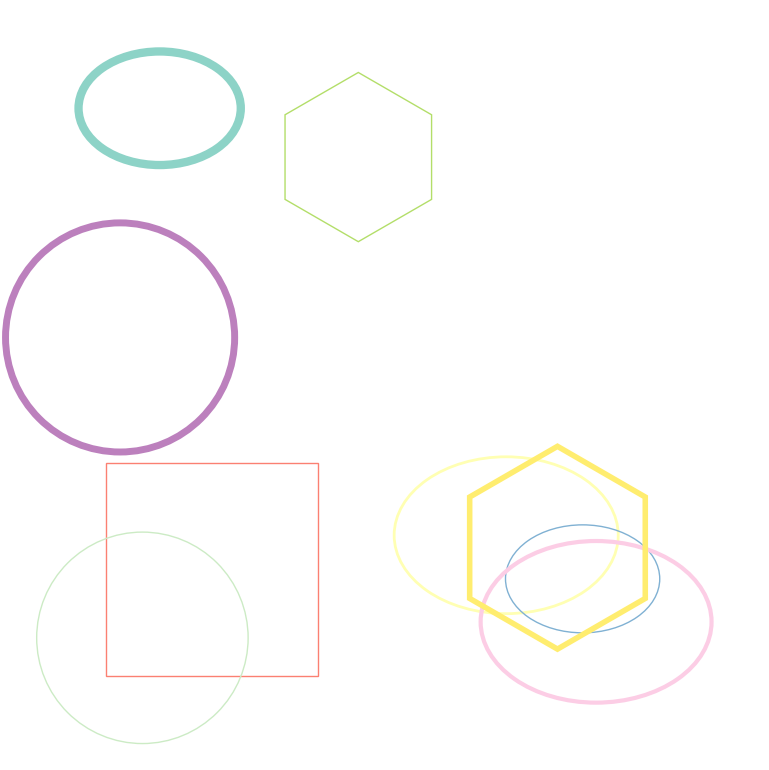[{"shape": "oval", "thickness": 3, "radius": 0.53, "center": [0.207, 0.859]}, {"shape": "oval", "thickness": 1, "radius": 0.73, "center": [0.657, 0.305]}, {"shape": "square", "thickness": 0.5, "radius": 0.69, "center": [0.275, 0.26]}, {"shape": "oval", "thickness": 0.5, "radius": 0.5, "center": [0.757, 0.248]}, {"shape": "hexagon", "thickness": 0.5, "radius": 0.55, "center": [0.465, 0.796]}, {"shape": "oval", "thickness": 1.5, "radius": 0.75, "center": [0.774, 0.192]}, {"shape": "circle", "thickness": 2.5, "radius": 0.74, "center": [0.156, 0.562]}, {"shape": "circle", "thickness": 0.5, "radius": 0.69, "center": [0.185, 0.172]}, {"shape": "hexagon", "thickness": 2, "radius": 0.66, "center": [0.724, 0.289]}]